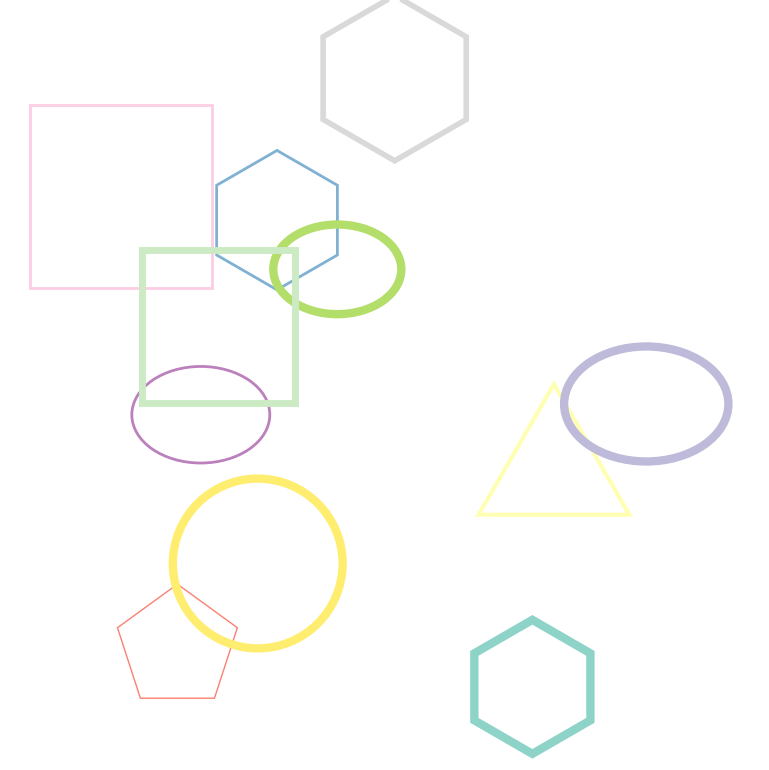[{"shape": "hexagon", "thickness": 3, "radius": 0.44, "center": [0.691, 0.108]}, {"shape": "triangle", "thickness": 1.5, "radius": 0.57, "center": [0.719, 0.388]}, {"shape": "oval", "thickness": 3, "radius": 0.53, "center": [0.839, 0.475]}, {"shape": "pentagon", "thickness": 0.5, "radius": 0.41, "center": [0.23, 0.159]}, {"shape": "hexagon", "thickness": 1, "radius": 0.45, "center": [0.36, 0.714]}, {"shape": "oval", "thickness": 3, "radius": 0.42, "center": [0.438, 0.65]}, {"shape": "square", "thickness": 1, "radius": 0.59, "center": [0.157, 0.745]}, {"shape": "hexagon", "thickness": 2, "radius": 0.54, "center": [0.513, 0.899]}, {"shape": "oval", "thickness": 1, "radius": 0.45, "center": [0.261, 0.461]}, {"shape": "square", "thickness": 2.5, "radius": 0.5, "center": [0.284, 0.576]}, {"shape": "circle", "thickness": 3, "radius": 0.55, "center": [0.335, 0.268]}]